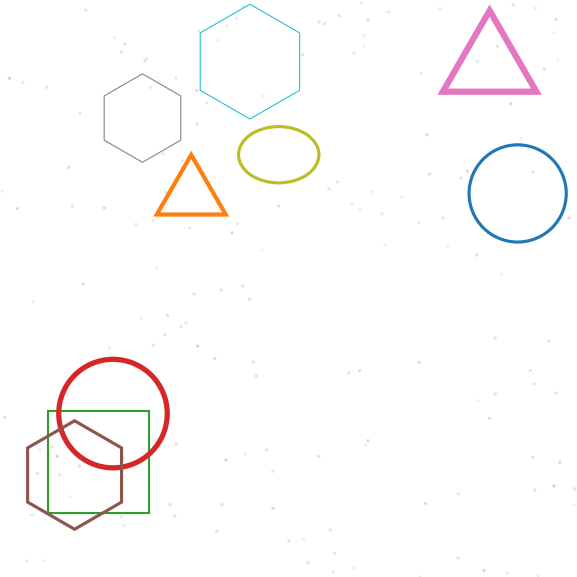[{"shape": "circle", "thickness": 1.5, "radius": 0.42, "center": [0.896, 0.664]}, {"shape": "triangle", "thickness": 2, "radius": 0.34, "center": [0.331, 0.662]}, {"shape": "square", "thickness": 1, "radius": 0.44, "center": [0.17, 0.2]}, {"shape": "circle", "thickness": 2.5, "radius": 0.47, "center": [0.196, 0.283]}, {"shape": "hexagon", "thickness": 1.5, "radius": 0.47, "center": [0.129, 0.177]}, {"shape": "triangle", "thickness": 3, "radius": 0.47, "center": [0.848, 0.887]}, {"shape": "hexagon", "thickness": 0.5, "radius": 0.38, "center": [0.247, 0.795]}, {"shape": "oval", "thickness": 1.5, "radius": 0.35, "center": [0.483, 0.731]}, {"shape": "hexagon", "thickness": 0.5, "radius": 0.5, "center": [0.433, 0.892]}]